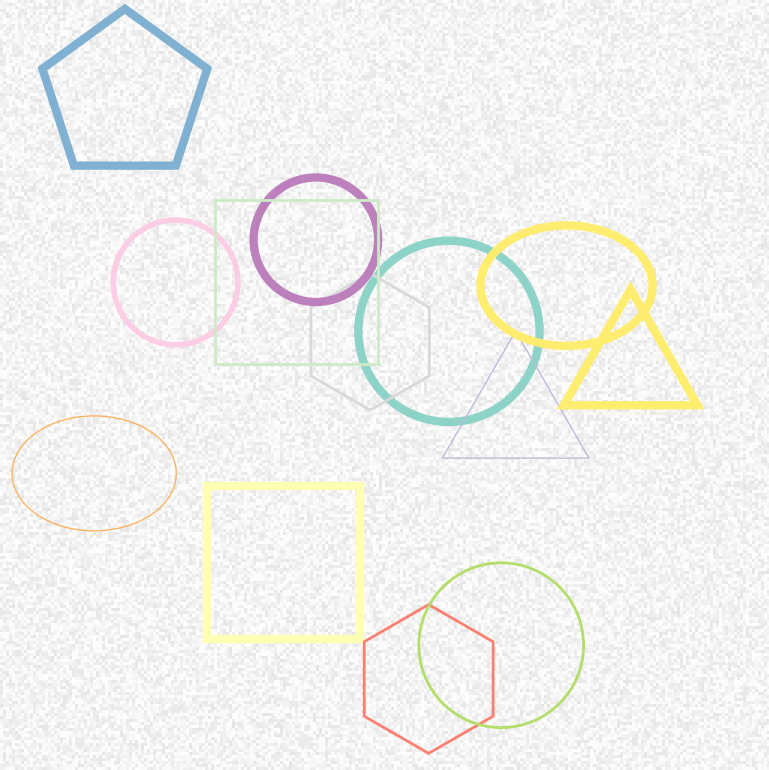[{"shape": "circle", "thickness": 3, "radius": 0.59, "center": [0.583, 0.57]}, {"shape": "square", "thickness": 3, "radius": 0.5, "center": [0.368, 0.269]}, {"shape": "triangle", "thickness": 0.5, "radius": 0.55, "center": [0.67, 0.46]}, {"shape": "hexagon", "thickness": 1, "radius": 0.48, "center": [0.557, 0.118]}, {"shape": "pentagon", "thickness": 3, "radius": 0.56, "center": [0.162, 0.876]}, {"shape": "oval", "thickness": 0.5, "radius": 0.53, "center": [0.122, 0.385]}, {"shape": "circle", "thickness": 1, "radius": 0.54, "center": [0.651, 0.162]}, {"shape": "circle", "thickness": 2, "radius": 0.4, "center": [0.228, 0.633]}, {"shape": "hexagon", "thickness": 1, "radius": 0.44, "center": [0.481, 0.556]}, {"shape": "circle", "thickness": 3, "radius": 0.4, "center": [0.41, 0.689]}, {"shape": "square", "thickness": 1, "radius": 0.53, "center": [0.385, 0.634]}, {"shape": "triangle", "thickness": 3, "radius": 0.5, "center": [0.819, 0.524]}, {"shape": "oval", "thickness": 3, "radius": 0.56, "center": [0.736, 0.629]}]